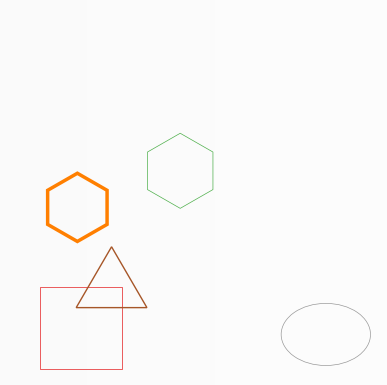[{"shape": "square", "thickness": 0.5, "radius": 0.53, "center": [0.209, 0.148]}, {"shape": "hexagon", "thickness": 0.5, "radius": 0.49, "center": [0.465, 0.556]}, {"shape": "hexagon", "thickness": 2.5, "radius": 0.44, "center": [0.2, 0.461]}, {"shape": "triangle", "thickness": 1, "radius": 0.53, "center": [0.288, 0.254]}, {"shape": "oval", "thickness": 0.5, "radius": 0.58, "center": [0.841, 0.131]}]